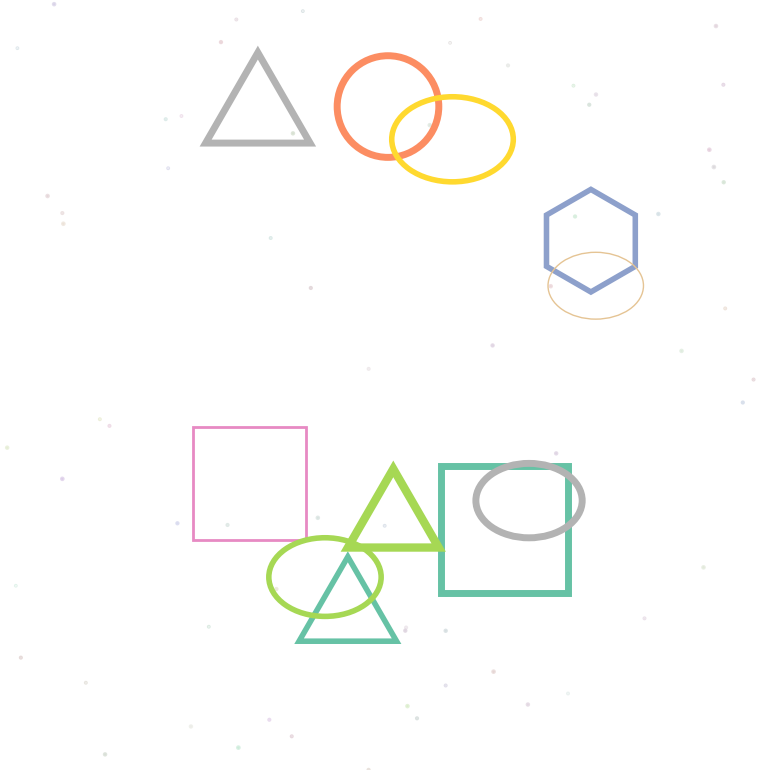[{"shape": "triangle", "thickness": 2, "radius": 0.37, "center": [0.452, 0.204]}, {"shape": "square", "thickness": 2.5, "radius": 0.41, "center": [0.656, 0.312]}, {"shape": "circle", "thickness": 2.5, "radius": 0.33, "center": [0.504, 0.862]}, {"shape": "hexagon", "thickness": 2, "radius": 0.33, "center": [0.767, 0.687]}, {"shape": "square", "thickness": 1, "radius": 0.37, "center": [0.324, 0.372]}, {"shape": "oval", "thickness": 2, "radius": 0.36, "center": [0.422, 0.251]}, {"shape": "triangle", "thickness": 3, "radius": 0.34, "center": [0.511, 0.323]}, {"shape": "oval", "thickness": 2, "radius": 0.39, "center": [0.588, 0.819]}, {"shape": "oval", "thickness": 0.5, "radius": 0.31, "center": [0.774, 0.629]}, {"shape": "oval", "thickness": 2.5, "radius": 0.35, "center": [0.687, 0.35]}, {"shape": "triangle", "thickness": 2.5, "radius": 0.39, "center": [0.335, 0.853]}]